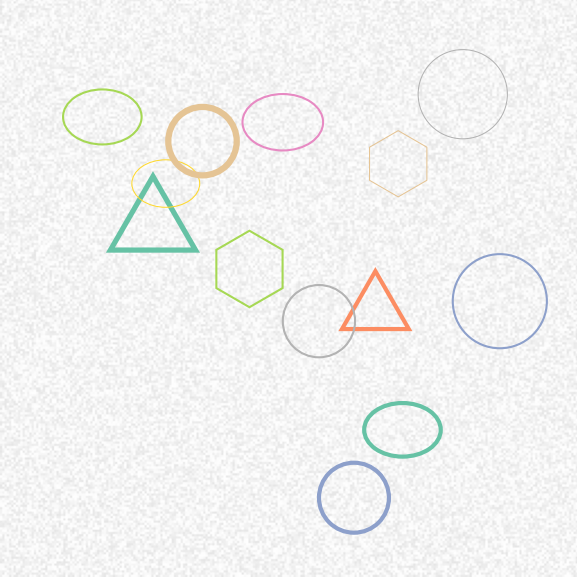[{"shape": "oval", "thickness": 2, "radius": 0.33, "center": [0.697, 0.255]}, {"shape": "triangle", "thickness": 2.5, "radius": 0.43, "center": [0.265, 0.609]}, {"shape": "triangle", "thickness": 2, "radius": 0.33, "center": [0.65, 0.463]}, {"shape": "circle", "thickness": 2, "radius": 0.3, "center": [0.613, 0.137]}, {"shape": "circle", "thickness": 1, "radius": 0.41, "center": [0.865, 0.478]}, {"shape": "oval", "thickness": 1, "radius": 0.35, "center": [0.49, 0.787]}, {"shape": "oval", "thickness": 1, "radius": 0.34, "center": [0.177, 0.797]}, {"shape": "hexagon", "thickness": 1, "radius": 0.33, "center": [0.432, 0.533]}, {"shape": "oval", "thickness": 0.5, "radius": 0.29, "center": [0.287, 0.681]}, {"shape": "hexagon", "thickness": 0.5, "radius": 0.29, "center": [0.69, 0.716]}, {"shape": "circle", "thickness": 3, "radius": 0.3, "center": [0.351, 0.755]}, {"shape": "circle", "thickness": 1, "radius": 0.31, "center": [0.552, 0.443]}, {"shape": "circle", "thickness": 0.5, "radius": 0.39, "center": [0.801, 0.836]}]